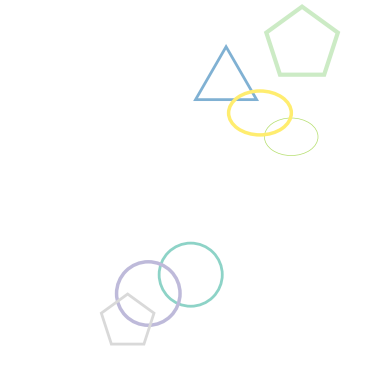[{"shape": "circle", "thickness": 2, "radius": 0.41, "center": [0.495, 0.287]}, {"shape": "circle", "thickness": 2.5, "radius": 0.41, "center": [0.385, 0.238]}, {"shape": "triangle", "thickness": 2, "radius": 0.46, "center": [0.587, 0.787]}, {"shape": "oval", "thickness": 0.5, "radius": 0.35, "center": [0.756, 0.645]}, {"shape": "pentagon", "thickness": 2, "radius": 0.36, "center": [0.332, 0.164]}, {"shape": "pentagon", "thickness": 3, "radius": 0.49, "center": [0.785, 0.885]}, {"shape": "oval", "thickness": 2.5, "radius": 0.41, "center": [0.675, 0.707]}]